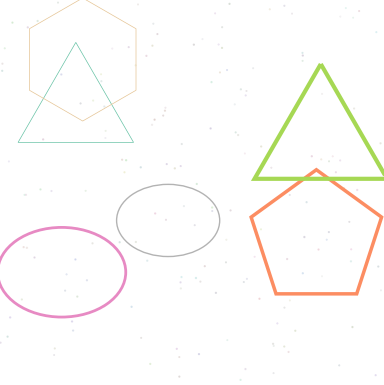[{"shape": "triangle", "thickness": 0.5, "radius": 0.87, "center": [0.197, 0.717]}, {"shape": "pentagon", "thickness": 2.5, "radius": 0.89, "center": [0.822, 0.381]}, {"shape": "oval", "thickness": 2, "radius": 0.83, "center": [0.16, 0.293]}, {"shape": "triangle", "thickness": 3, "radius": 0.99, "center": [0.833, 0.635]}, {"shape": "hexagon", "thickness": 0.5, "radius": 0.8, "center": [0.215, 0.845]}, {"shape": "oval", "thickness": 1, "radius": 0.67, "center": [0.437, 0.427]}]